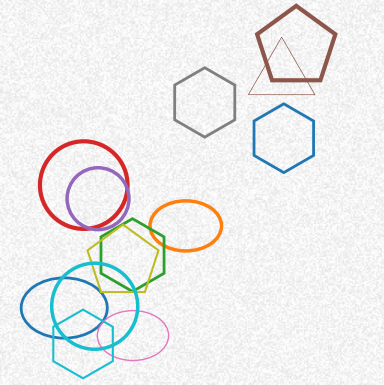[{"shape": "hexagon", "thickness": 2, "radius": 0.45, "center": [0.737, 0.641]}, {"shape": "oval", "thickness": 2, "radius": 0.56, "center": [0.167, 0.2]}, {"shape": "oval", "thickness": 2.5, "radius": 0.46, "center": [0.483, 0.413]}, {"shape": "hexagon", "thickness": 2, "radius": 0.47, "center": [0.344, 0.337]}, {"shape": "circle", "thickness": 3, "radius": 0.57, "center": [0.218, 0.519]}, {"shape": "circle", "thickness": 2.5, "radius": 0.4, "center": [0.255, 0.484]}, {"shape": "triangle", "thickness": 0.5, "radius": 0.5, "center": [0.732, 0.804]}, {"shape": "pentagon", "thickness": 3, "radius": 0.53, "center": [0.769, 0.878]}, {"shape": "oval", "thickness": 1, "radius": 0.46, "center": [0.345, 0.128]}, {"shape": "hexagon", "thickness": 2, "radius": 0.45, "center": [0.532, 0.734]}, {"shape": "pentagon", "thickness": 1.5, "radius": 0.48, "center": [0.319, 0.32]}, {"shape": "circle", "thickness": 2.5, "radius": 0.56, "center": [0.246, 0.205]}, {"shape": "hexagon", "thickness": 1.5, "radius": 0.45, "center": [0.216, 0.107]}]